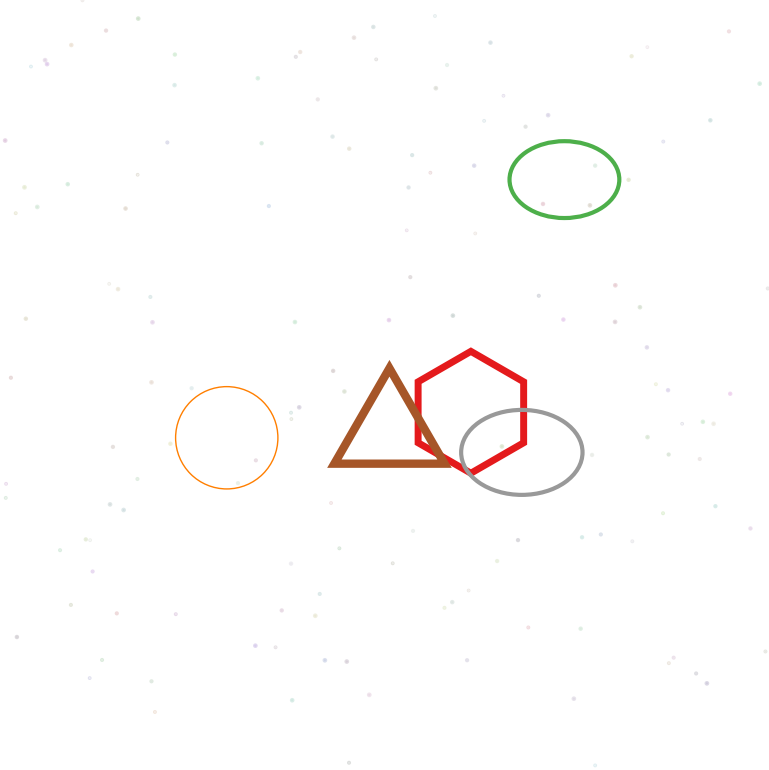[{"shape": "hexagon", "thickness": 2.5, "radius": 0.4, "center": [0.612, 0.465]}, {"shape": "oval", "thickness": 1.5, "radius": 0.36, "center": [0.733, 0.767]}, {"shape": "circle", "thickness": 0.5, "radius": 0.33, "center": [0.294, 0.431]}, {"shape": "triangle", "thickness": 3, "radius": 0.41, "center": [0.506, 0.439]}, {"shape": "oval", "thickness": 1.5, "radius": 0.39, "center": [0.678, 0.412]}]